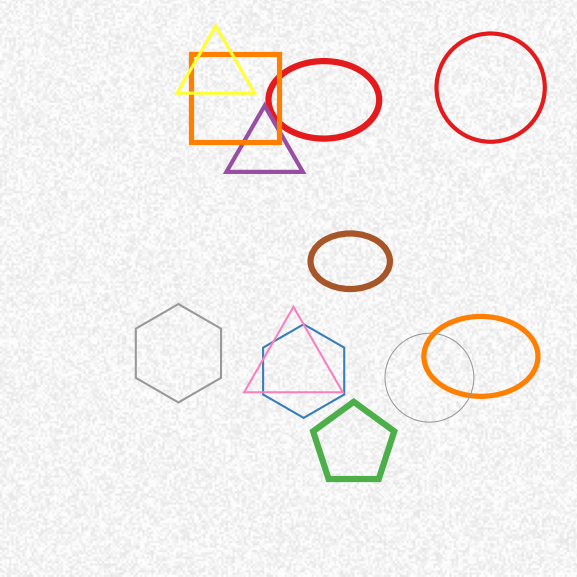[{"shape": "circle", "thickness": 2, "radius": 0.47, "center": [0.85, 0.847]}, {"shape": "oval", "thickness": 3, "radius": 0.48, "center": [0.561, 0.826]}, {"shape": "hexagon", "thickness": 1, "radius": 0.41, "center": [0.526, 0.357]}, {"shape": "pentagon", "thickness": 3, "radius": 0.37, "center": [0.612, 0.229]}, {"shape": "triangle", "thickness": 2, "radius": 0.38, "center": [0.458, 0.74]}, {"shape": "oval", "thickness": 2.5, "radius": 0.49, "center": [0.833, 0.382]}, {"shape": "square", "thickness": 2.5, "radius": 0.38, "center": [0.407, 0.829]}, {"shape": "triangle", "thickness": 1.5, "radius": 0.39, "center": [0.374, 0.877]}, {"shape": "oval", "thickness": 3, "radius": 0.34, "center": [0.606, 0.547]}, {"shape": "triangle", "thickness": 1, "radius": 0.49, "center": [0.508, 0.369]}, {"shape": "circle", "thickness": 0.5, "radius": 0.38, "center": [0.744, 0.345]}, {"shape": "hexagon", "thickness": 1, "radius": 0.43, "center": [0.309, 0.387]}]